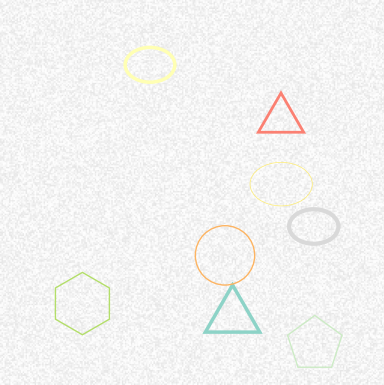[{"shape": "triangle", "thickness": 2.5, "radius": 0.41, "center": [0.604, 0.178]}, {"shape": "oval", "thickness": 2.5, "radius": 0.32, "center": [0.39, 0.832]}, {"shape": "triangle", "thickness": 2, "radius": 0.34, "center": [0.73, 0.69]}, {"shape": "circle", "thickness": 1, "radius": 0.39, "center": [0.584, 0.337]}, {"shape": "hexagon", "thickness": 1, "radius": 0.4, "center": [0.214, 0.211]}, {"shape": "oval", "thickness": 3, "radius": 0.32, "center": [0.815, 0.412]}, {"shape": "pentagon", "thickness": 1, "radius": 0.37, "center": [0.818, 0.106]}, {"shape": "oval", "thickness": 0.5, "radius": 0.4, "center": [0.73, 0.522]}]